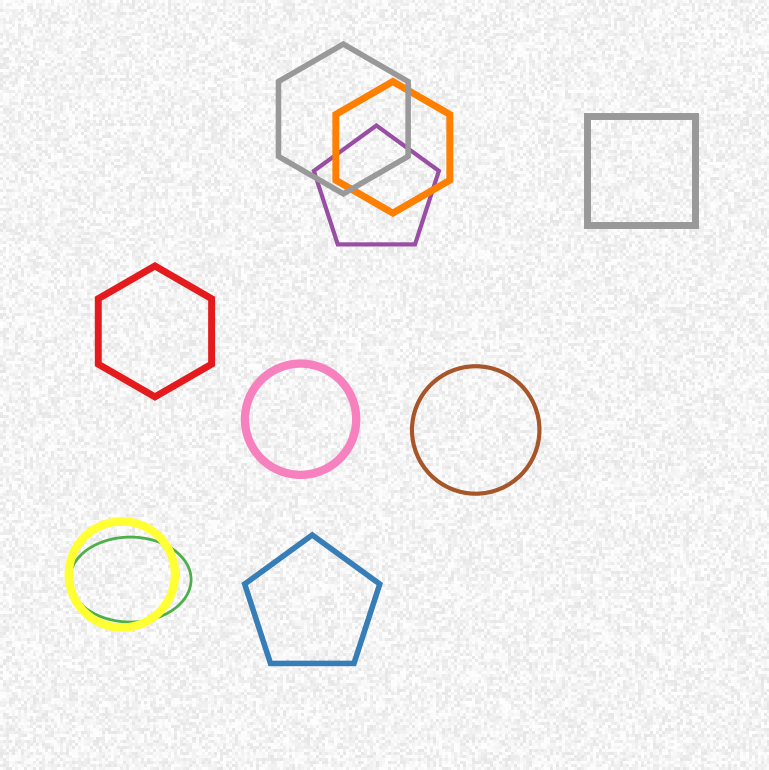[{"shape": "hexagon", "thickness": 2.5, "radius": 0.42, "center": [0.201, 0.57]}, {"shape": "pentagon", "thickness": 2, "radius": 0.46, "center": [0.406, 0.213]}, {"shape": "oval", "thickness": 1, "radius": 0.39, "center": [0.169, 0.247]}, {"shape": "pentagon", "thickness": 1.5, "radius": 0.43, "center": [0.489, 0.752]}, {"shape": "hexagon", "thickness": 2.5, "radius": 0.43, "center": [0.51, 0.809]}, {"shape": "circle", "thickness": 3, "radius": 0.34, "center": [0.158, 0.254]}, {"shape": "circle", "thickness": 1.5, "radius": 0.41, "center": [0.618, 0.442]}, {"shape": "circle", "thickness": 3, "radius": 0.36, "center": [0.39, 0.456]}, {"shape": "square", "thickness": 2.5, "radius": 0.35, "center": [0.832, 0.779]}, {"shape": "hexagon", "thickness": 2, "radius": 0.49, "center": [0.446, 0.846]}]